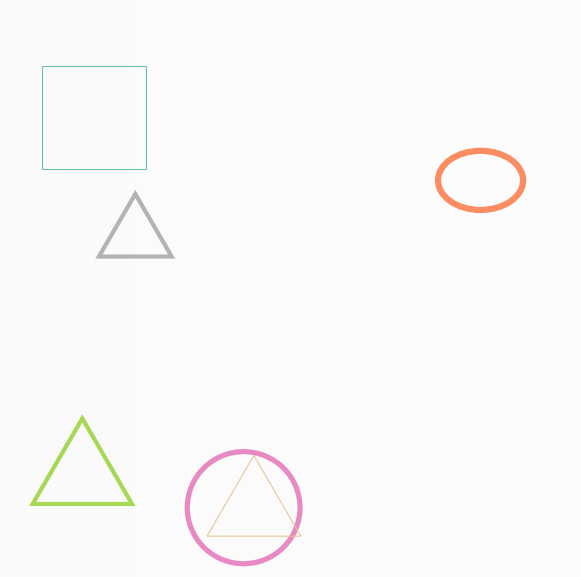[{"shape": "square", "thickness": 0.5, "radius": 0.45, "center": [0.162, 0.796]}, {"shape": "oval", "thickness": 3, "radius": 0.37, "center": [0.827, 0.687]}, {"shape": "circle", "thickness": 2.5, "radius": 0.49, "center": [0.419, 0.12]}, {"shape": "triangle", "thickness": 2, "radius": 0.49, "center": [0.142, 0.176]}, {"shape": "triangle", "thickness": 0.5, "radius": 0.47, "center": [0.437, 0.117]}, {"shape": "triangle", "thickness": 2, "radius": 0.36, "center": [0.233, 0.591]}]